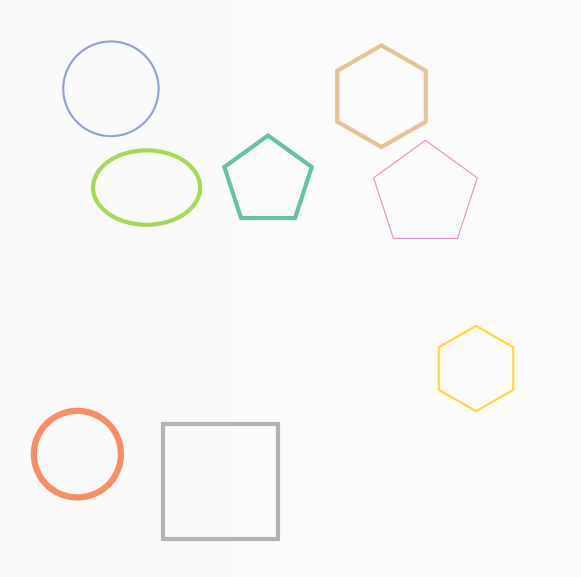[{"shape": "pentagon", "thickness": 2, "radius": 0.4, "center": [0.461, 0.686]}, {"shape": "circle", "thickness": 3, "radius": 0.37, "center": [0.133, 0.213]}, {"shape": "circle", "thickness": 1, "radius": 0.41, "center": [0.191, 0.845]}, {"shape": "pentagon", "thickness": 0.5, "radius": 0.47, "center": [0.732, 0.662]}, {"shape": "oval", "thickness": 2, "radius": 0.46, "center": [0.252, 0.674]}, {"shape": "hexagon", "thickness": 1, "radius": 0.37, "center": [0.819, 0.361]}, {"shape": "hexagon", "thickness": 2, "radius": 0.44, "center": [0.656, 0.832]}, {"shape": "square", "thickness": 2, "radius": 0.5, "center": [0.38, 0.165]}]